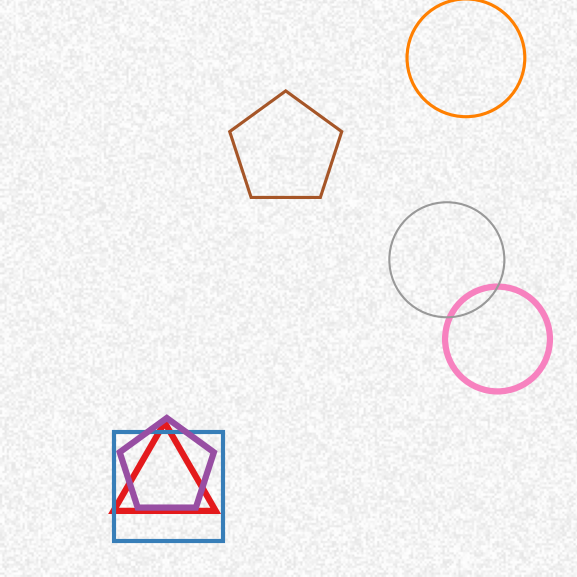[{"shape": "triangle", "thickness": 3, "radius": 0.51, "center": [0.285, 0.166]}, {"shape": "square", "thickness": 2, "radius": 0.47, "center": [0.292, 0.157]}, {"shape": "pentagon", "thickness": 3, "radius": 0.43, "center": [0.289, 0.19]}, {"shape": "circle", "thickness": 1.5, "radius": 0.51, "center": [0.807, 0.899]}, {"shape": "pentagon", "thickness": 1.5, "radius": 0.51, "center": [0.495, 0.74]}, {"shape": "circle", "thickness": 3, "radius": 0.45, "center": [0.862, 0.412]}, {"shape": "circle", "thickness": 1, "radius": 0.5, "center": [0.774, 0.549]}]